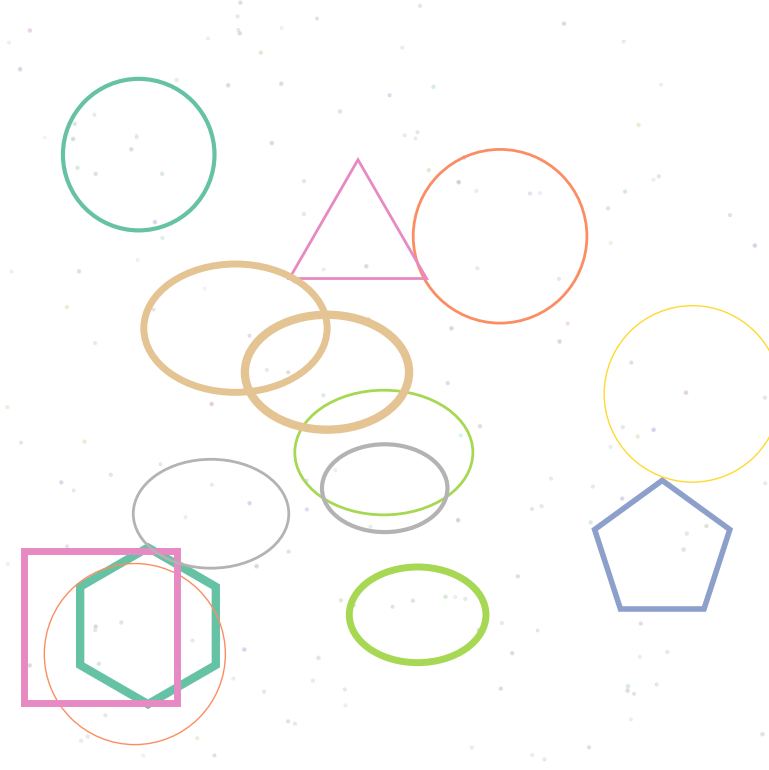[{"shape": "circle", "thickness": 1.5, "radius": 0.49, "center": [0.18, 0.799]}, {"shape": "hexagon", "thickness": 3, "radius": 0.51, "center": [0.192, 0.187]}, {"shape": "circle", "thickness": 0.5, "radius": 0.59, "center": [0.175, 0.151]}, {"shape": "circle", "thickness": 1, "radius": 0.56, "center": [0.649, 0.693]}, {"shape": "pentagon", "thickness": 2, "radius": 0.46, "center": [0.86, 0.284]}, {"shape": "triangle", "thickness": 1, "radius": 0.51, "center": [0.465, 0.69]}, {"shape": "square", "thickness": 2.5, "radius": 0.5, "center": [0.131, 0.186]}, {"shape": "oval", "thickness": 2.5, "radius": 0.44, "center": [0.542, 0.202]}, {"shape": "oval", "thickness": 1, "radius": 0.58, "center": [0.498, 0.412]}, {"shape": "circle", "thickness": 0.5, "radius": 0.57, "center": [0.899, 0.488]}, {"shape": "oval", "thickness": 2.5, "radius": 0.6, "center": [0.306, 0.574]}, {"shape": "oval", "thickness": 3, "radius": 0.53, "center": [0.425, 0.517]}, {"shape": "oval", "thickness": 1, "radius": 0.51, "center": [0.274, 0.333]}, {"shape": "oval", "thickness": 1.5, "radius": 0.41, "center": [0.5, 0.366]}]